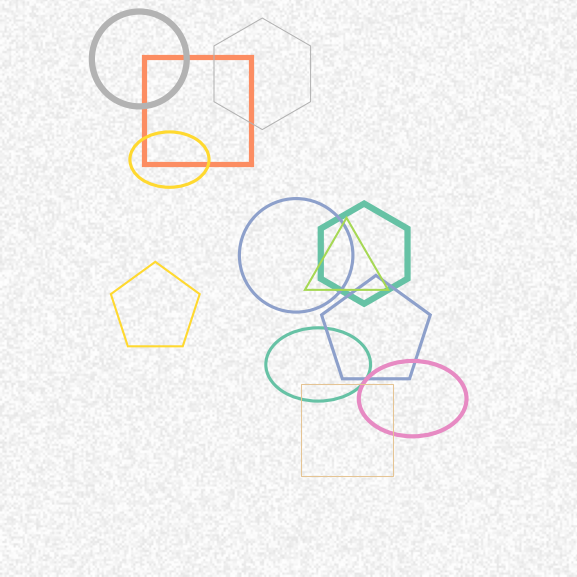[{"shape": "oval", "thickness": 1.5, "radius": 0.45, "center": [0.551, 0.368]}, {"shape": "hexagon", "thickness": 3, "radius": 0.43, "center": [0.631, 0.56]}, {"shape": "square", "thickness": 2.5, "radius": 0.46, "center": [0.342, 0.808]}, {"shape": "circle", "thickness": 1.5, "radius": 0.49, "center": [0.513, 0.557]}, {"shape": "pentagon", "thickness": 1.5, "radius": 0.49, "center": [0.651, 0.423]}, {"shape": "oval", "thickness": 2, "radius": 0.47, "center": [0.715, 0.309]}, {"shape": "triangle", "thickness": 1, "radius": 0.42, "center": [0.6, 0.539]}, {"shape": "pentagon", "thickness": 1, "radius": 0.4, "center": [0.269, 0.465]}, {"shape": "oval", "thickness": 1.5, "radius": 0.34, "center": [0.293, 0.723]}, {"shape": "square", "thickness": 0.5, "radius": 0.4, "center": [0.601, 0.254]}, {"shape": "circle", "thickness": 3, "radius": 0.41, "center": [0.241, 0.897]}, {"shape": "hexagon", "thickness": 0.5, "radius": 0.48, "center": [0.454, 0.871]}]